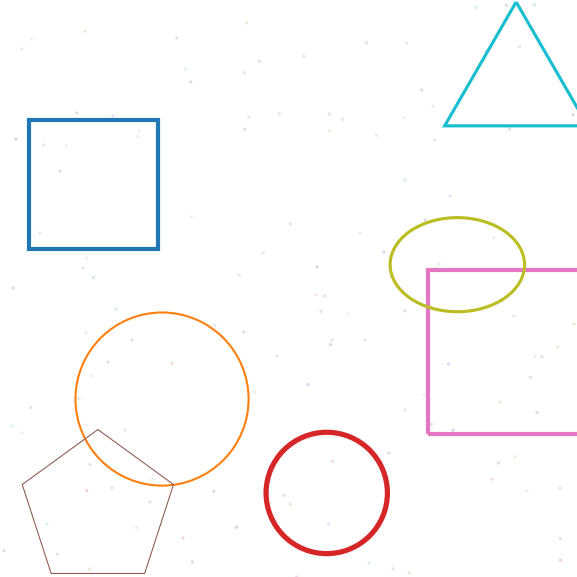[{"shape": "square", "thickness": 2, "radius": 0.56, "center": [0.162, 0.679]}, {"shape": "circle", "thickness": 1, "radius": 0.75, "center": [0.281, 0.308]}, {"shape": "circle", "thickness": 2.5, "radius": 0.53, "center": [0.566, 0.146]}, {"shape": "pentagon", "thickness": 0.5, "radius": 0.69, "center": [0.169, 0.118]}, {"shape": "square", "thickness": 2, "radius": 0.71, "center": [0.882, 0.39]}, {"shape": "oval", "thickness": 1.5, "radius": 0.58, "center": [0.792, 0.541]}, {"shape": "triangle", "thickness": 1.5, "radius": 0.71, "center": [0.894, 0.853]}]